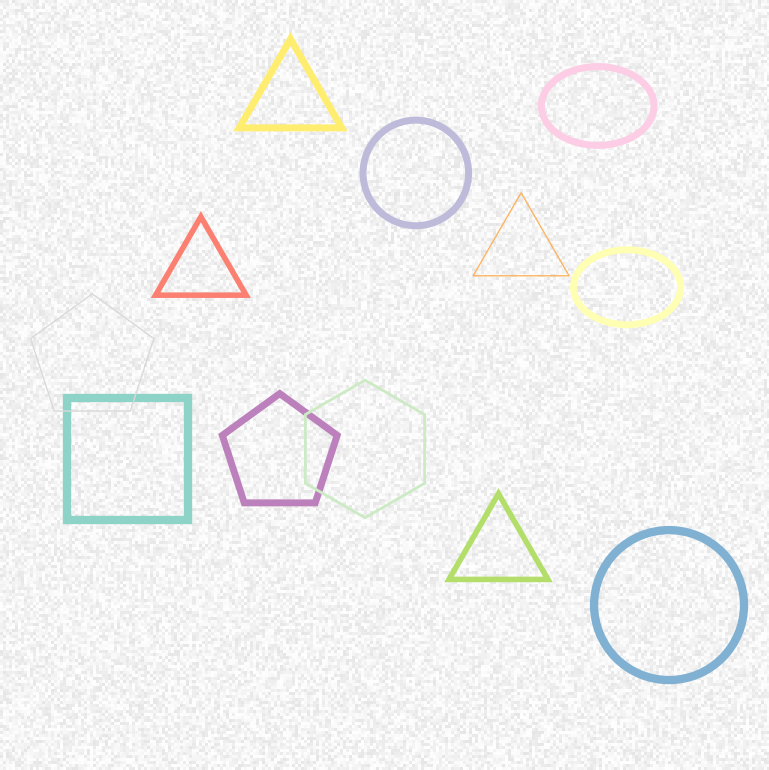[{"shape": "square", "thickness": 3, "radius": 0.39, "center": [0.166, 0.404]}, {"shape": "oval", "thickness": 2.5, "radius": 0.35, "center": [0.814, 0.627]}, {"shape": "circle", "thickness": 2.5, "radius": 0.34, "center": [0.54, 0.775]}, {"shape": "triangle", "thickness": 2, "radius": 0.34, "center": [0.261, 0.651]}, {"shape": "circle", "thickness": 3, "radius": 0.49, "center": [0.869, 0.214]}, {"shape": "triangle", "thickness": 0.5, "radius": 0.36, "center": [0.677, 0.678]}, {"shape": "triangle", "thickness": 2, "radius": 0.37, "center": [0.647, 0.285]}, {"shape": "oval", "thickness": 2.5, "radius": 0.37, "center": [0.776, 0.862]}, {"shape": "pentagon", "thickness": 0.5, "radius": 0.42, "center": [0.12, 0.534]}, {"shape": "pentagon", "thickness": 2.5, "radius": 0.39, "center": [0.363, 0.41]}, {"shape": "hexagon", "thickness": 1, "radius": 0.45, "center": [0.474, 0.417]}, {"shape": "triangle", "thickness": 2.5, "radius": 0.38, "center": [0.377, 0.872]}]